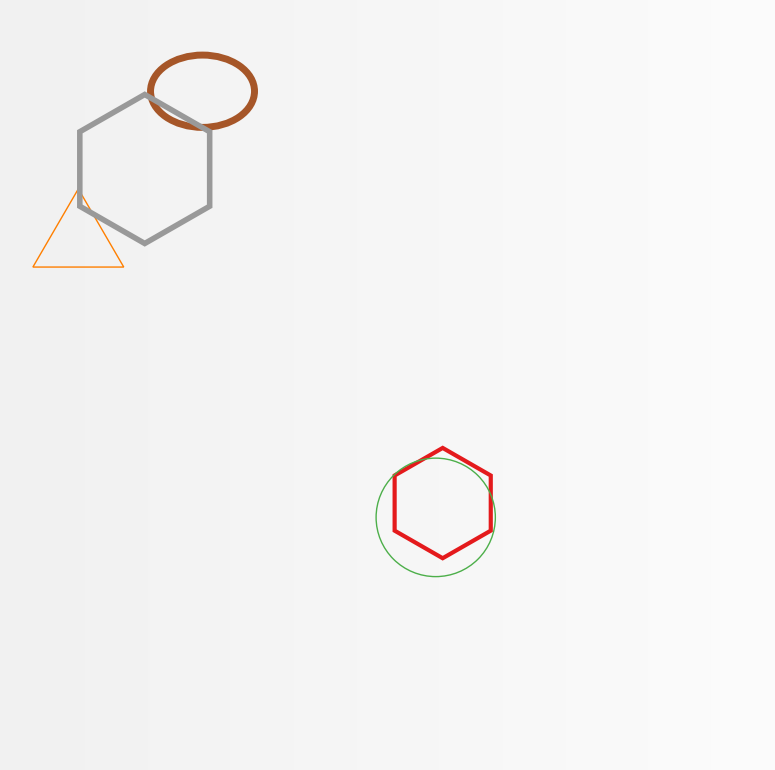[{"shape": "hexagon", "thickness": 1.5, "radius": 0.36, "center": [0.571, 0.347]}, {"shape": "circle", "thickness": 0.5, "radius": 0.38, "center": [0.562, 0.328]}, {"shape": "triangle", "thickness": 0.5, "radius": 0.34, "center": [0.101, 0.687]}, {"shape": "oval", "thickness": 2.5, "radius": 0.34, "center": [0.261, 0.882]}, {"shape": "hexagon", "thickness": 2, "radius": 0.48, "center": [0.187, 0.781]}]